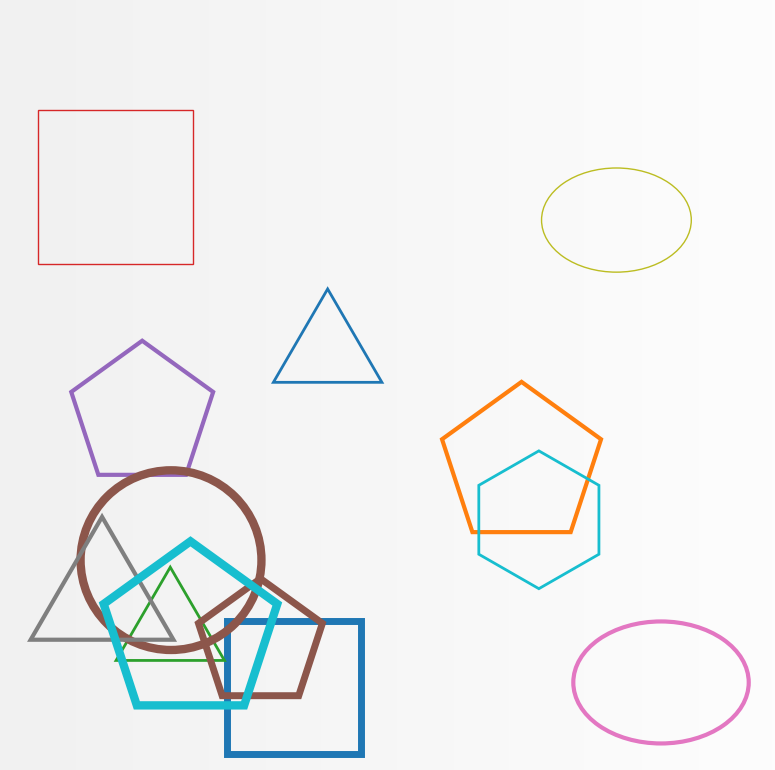[{"shape": "triangle", "thickness": 1, "radius": 0.4, "center": [0.423, 0.544]}, {"shape": "square", "thickness": 2.5, "radius": 0.43, "center": [0.379, 0.107]}, {"shape": "pentagon", "thickness": 1.5, "radius": 0.54, "center": [0.673, 0.396]}, {"shape": "triangle", "thickness": 1, "radius": 0.4, "center": [0.22, 0.183]}, {"shape": "square", "thickness": 0.5, "radius": 0.5, "center": [0.149, 0.758]}, {"shape": "pentagon", "thickness": 1.5, "radius": 0.48, "center": [0.183, 0.461]}, {"shape": "pentagon", "thickness": 2.5, "radius": 0.42, "center": [0.336, 0.164]}, {"shape": "circle", "thickness": 3, "radius": 0.58, "center": [0.221, 0.273]}, {"shape": "oval", "thickness": 1.5, "radius": 0.57, "center": [0.853, 0.114]}, {"shape": "triangle", "thickness": 1.5, "radius": 0.53, "center": [0.132, 0.222]}, {"shape": "oval", "thickness": 0.5, "radius": 0.48, "center": [0.795, 0.714]}, {"shape": "pentagon", "thickness": 3, "radius": 0.59, "center": [0.246, 0.179]}, {"shape": "hexagon", "thickness": 1, "radius": 0.45, "center": [0.695, 0.325]}]